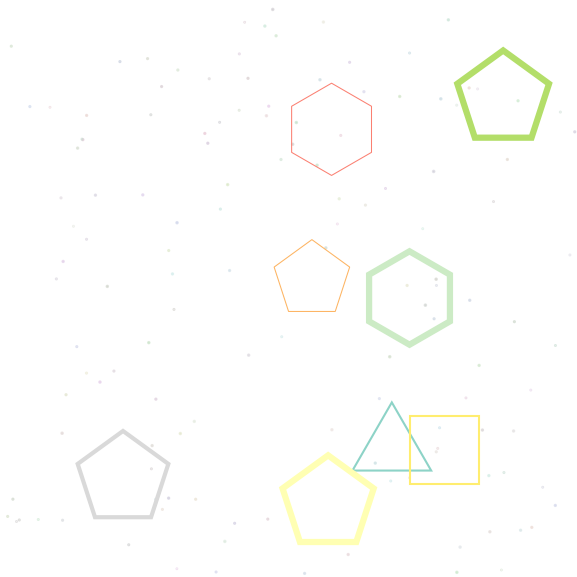[{"shape": "triangle", "thickness": 1, "radius": 0.39, "center": [0.678, 0.224]}, {"shape": "pentagon", "thickness": 3, "radius": 0.41, "center": [0.568, 0.128]}, {"shape": "hexagon", "thickness": 0.5, "radius": 0.4, "center": [0.574, 0.775]}, {"shape": "pentagon", "thickness": 0.5, "radius": 0.34, "center": [0.54, 0.515]}, {"shape": "pentagon", "thickness": 3, "radius": 0.42, "center": [0.871, 0.828]}, {"shape": "pentagon", "thickness": 2, "radius": 0.41, "center": [0.213, 0.17]}, {"shape": "hexagon", "thickness": 3, "radius": 0.4, "center": [0.709, 0.483]}, {"shape": "square", "thickness": 1, "radius": 0.3, "center": [0.769, 0.22]}]